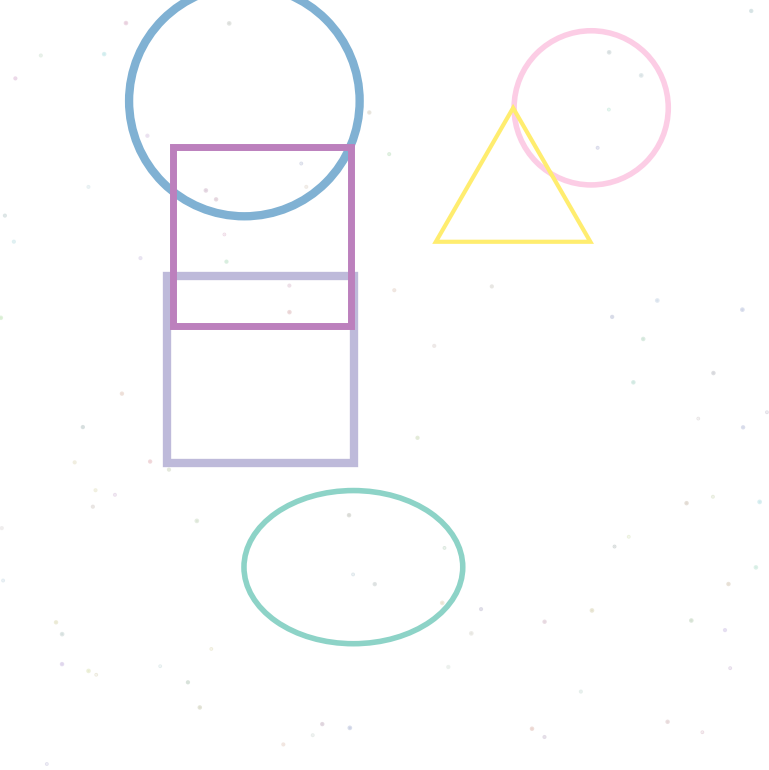[{"shape": "oval", "thickness": 2, "radius": 0.71, "center": [0.459, 0.263]}, {"shape": "square", "thickness": 3, "radius": 0.61, "center": [0.338, 0.52]}, {"shape": "circle", "thickness": 3, "radius": 0.75, "center": [0.317, 0.869]}, {"shape": "circle", "thickness": 2, "radius": 0.5, "center": [0.768, 0.86]}, {"shape": "square", "thickness": 2.5, "radius": 0.58, "center": [0.341, 0.693]}, {"shape": "triangle", "thickness": 1.5, "radius": 0.58, "center": [0.666, 0.744]}]